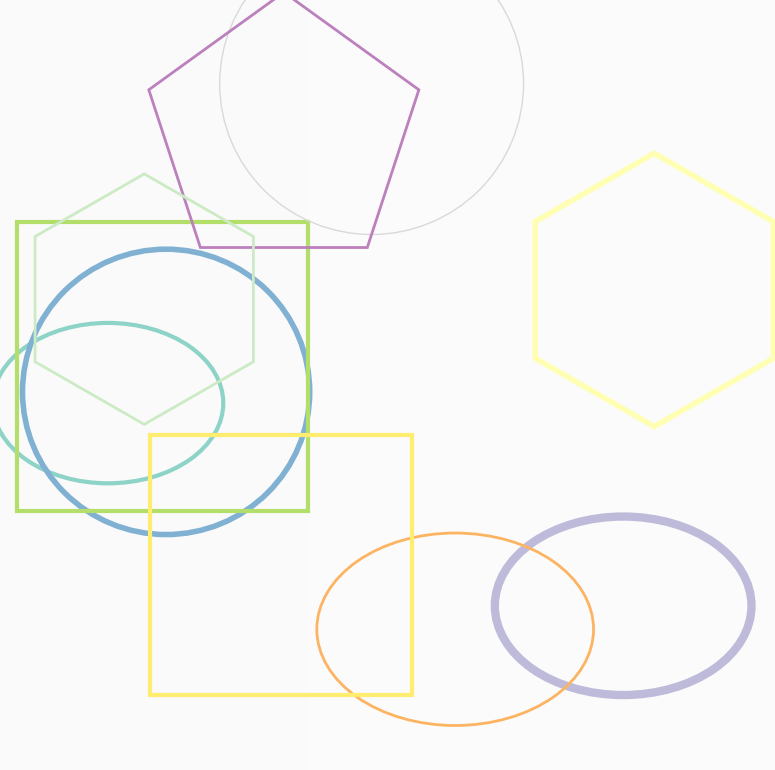[{"shape": "oval", "thickness": 1.5, "radius": 0.74, "center": [0.139, 0.476]}, {"shape": "hexagon", "thickness": 2, "radius": 0.89, "center": [0.844, 0.623]}, {"shape": "oval", "thickness": 3, "radius": 0.83, "center": [0.804, 0.213]}, {"shape": "circle", "thickness": 2, "radius": 0.93, "center": [0.214, 0.491]}, {"shape": "oval", "thickness": 1, "radius": 0.89, "center": [0.587, 0.183]}, {"shape": "square", "thickness": 1.5, "radius": 0.94, "center": [0.21, 0.524]}, {"shape": "circle", "thickness": 0.5, "radius": 0.98, "center": [0.479, 0.892]}, {"shape": "pentagon", "thickness": 1, "radius": 0.92, "center": [0.366, 0.827]}, {"shape": "hexagon", "thickness": 1, "radius": 0.81, "center": [0.186, 0.612]}, {"shape": "square", "thickness": 1.5, "radius": 0.85, "center": [0.362, 0.266]}]